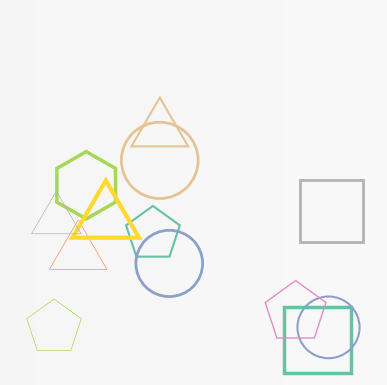[{"shape": "pentagon", "thickness": 1.5, "radius": 0.36, "center": [0.395, 0.392]}, {"shape": "square", "thickness": 2.5, "radius": 0.43, "center": [0.818, 0.117]}, {"shape": "triangle", "thickness": 0.5, "radius": 0.43, "center": [0.202, 0.343]}, {"shape": "circle", "thickness": 2, "radius": 0.43, "center": [0.437, 0.316]}, {"shape": "circle", "thickness": 1.5, "radius": 0.4, "center": [0.848, 0.15]}, {"shape": "pentagon", "thickness": 1, "radius": 0.41, "center": [0.763, 0.189]}, {"shape": "pentagon", "thickness": 0.5, "radius": 0.37, "center": [0.139, 0.149]}, {"shape": "hexagon", "thickness": 2.5, "radius": 0.44, "center": [0.222, 0.519]}, {"shape": "triangle", "thickness": 3, "radius": 0.5, "center": [0.273, 0.432]}, {"shape": "triangle", "thickness": 1.5, "radius": 0.42, "center": [0.412, 0.662]}, {"shape": "circle", "thickness": 2, "radius": 0.5, "center": [0.412, 0.583]}, {"shape": "square", "thickness": 2, "radius": 0.41, "center": [0.855, 0.452]}, {"shape": "triangle", "thickness": 0.5, "radius": 0.37, "center": [0.145, 0.43]}]